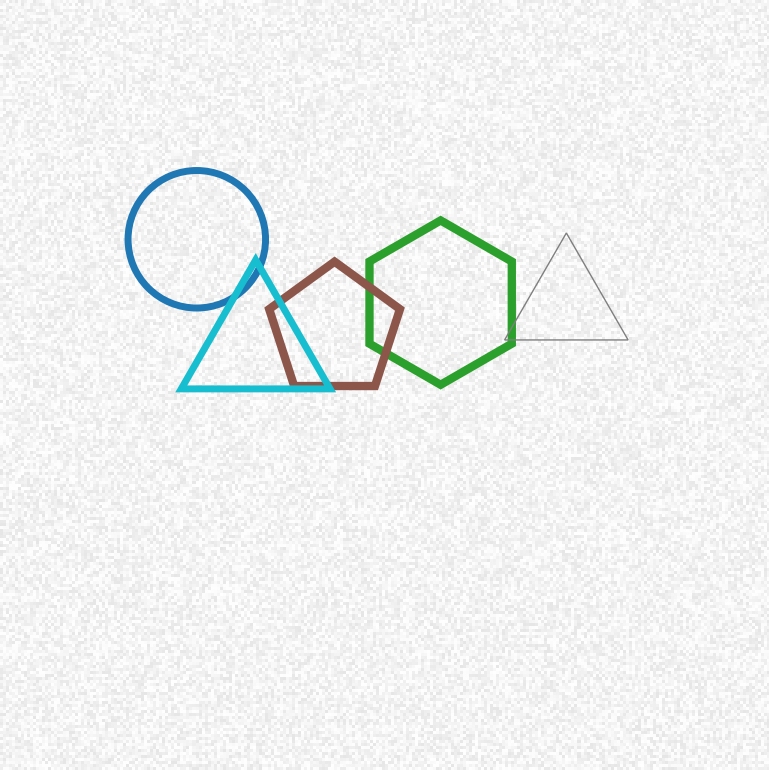[{"shape": "circle", "thickness": 2.5, "radius": 0.45, "center": [0.256, 0.689]}, {"shape": "hexagon", "thickness": 3, "radius": 0.53, "center": [0.572, 0.607]}, {"shape": "pentagon", "thickness": 3, "radius": 0.45, "center": [0.435, 0.571]}, {"shape": "triangle", "thickness": 0.5, "radius": 0.46, "center": [0.736, 0.605]}, {"shape": "triangle", "thickness": 2.5, "radius": 0.56, "center": [0.332, 0.551]}]